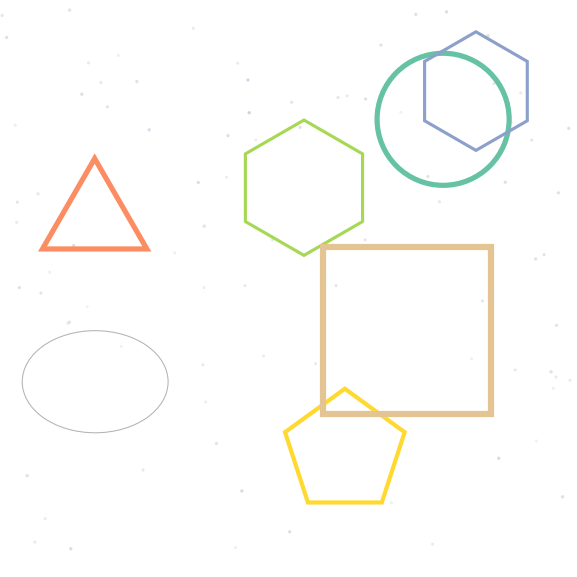[{"shape": "circle", "thickness": 2.5, "radius": 0.57, "center": [0.767, 0.793]}, {"shape": "triangle", "thickness": 2.5, "radius": 0.52, "center": [0.164, 0.62]}, {"shape": "hexagon", "thickness": 1.5, "radius": 0.51, "center": [0.824, 0.841]}, {"shape": "hexagon", "thickness": 1.5, "radius": 0.59, "center": [0.526, 0.674]}, {"shape": "pentagon", "thickness": 2, "radius": 0.54, "center": [0.597, 0.217]}, {"shape": "square", "thickness": 3, "radius": 0.72, "center": [0.705, 0.426]}, {"shape": "oval", "thickness": 0.5, "radius": 0.63, "center": [0.165, 0.338]}]